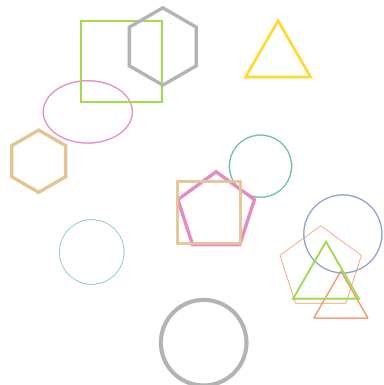[{"shape": "circle", "thickness": 1, "radius": 0.4, "center": [0.677, 0.568]}, {"shape": "circle", "thickness": 0.5, "radius": 0.42, "center": [0.238, 0.345]}, {"shape": "triangle", "thickness": 1, "radius": 0.41, "center": [0.885, 0.214]}, {"shape": "pentagon", "thickness": 0.5, "radius": 0.56, "center": [0.833, 0.302]}, {"shape": "circle", "thickness": 1, "radius": 0.51, "center": [0.891, 0.392]}, {"shape": "pentagon", "thickness": 2.5, "radius": 0.52, "center": [0.561, 0.449]}, {"shape": "oval", "thickness": 1, "radius": 0.58, "center": [0.228, 0.709]}, {"shape": "square", "thickness": 1.5, "radius": 0.53, "center": [0.315, 0.84]}, {"shape": "triangle", "thickness": 1.5, "radius": 0.49, "center": [0.847, 0.273]}, {"shape": "triangle", "thickness": 2, "radius": 0.49, "center": [0.722, 0.849]}, {"shape": "hexagon", "thickness": 2.5, "radius": 0.4, "center": [0.1, 0.581]}, {"shape": "square", "thickness": 2, "radius": 0.4, "center": [0.542, 0.45]}, {"shape": "circle", "thickness": 3, "radius": 0.56, "center": [0.529, 0.11]}, {"shape": "hexagon", "thickness": 2.5, "radius": 0.5, "center": [0.423, 0.879]}]